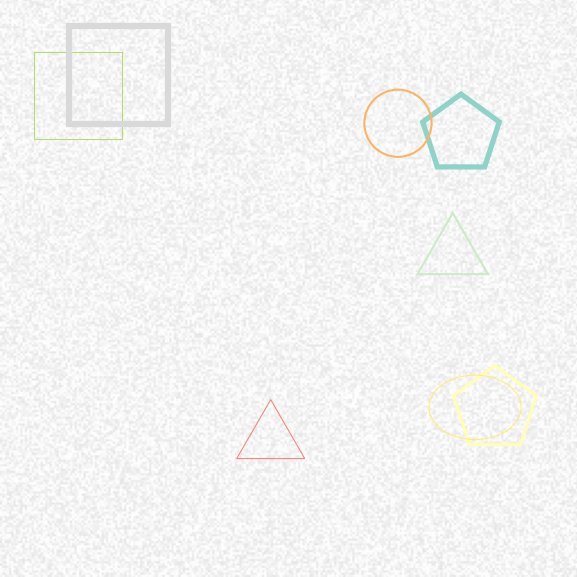[{"shape": "pentagon", "thickness": 2.5, "radius": 0.35, "center": [0.798, 0.766]}, {"shape": "pentagon", "thickness": 1.5, "radius": 0.38, "center": [0.857, 0.291]}, {"shape": "triangle", "thickness": 0.5, "radius": 0.34, "center": [0.469, 0.239]}, {"shape": "circle", "thickness": 1, "radius": 0.29, "center": [0.689, 0.786]}, {"shape": "square", "thickness": 0.5, "radius": 0.38, "center": [0.135, 0.833]}, {"shape": "square", "thickness": 3, "radius": 0.43, "center": [0.205, 0.87]}, {"shape": "triangle", "thickness": 1, "radius": 0.35, "center": [0.784, 0.56]}, {"shape": "oval", "thickness": 0.5, "radius": 0.4, "center": [0.823, 0.294]}]